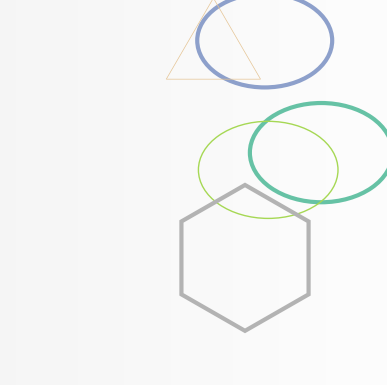[{"shape": "oval", "thickness": 3, "radius": 0.92, "center": [0.829, 0.604]}, {"shape": "oval", "thickness": 3, "radius": 0.87, "center": [0.683, 0.895]}, {"shape": "oval", "thickness": 1, "radius": 0.9, "center": [0.692, 0.559]}, {"shape": "triangle", "thickness": 0.5, "radius": 0.7, "center": [0.551, 0.865]}, {"shape": "hexagon", "thickness": 3, "radius": 0.95, "center": [0.632, 0.33]}]